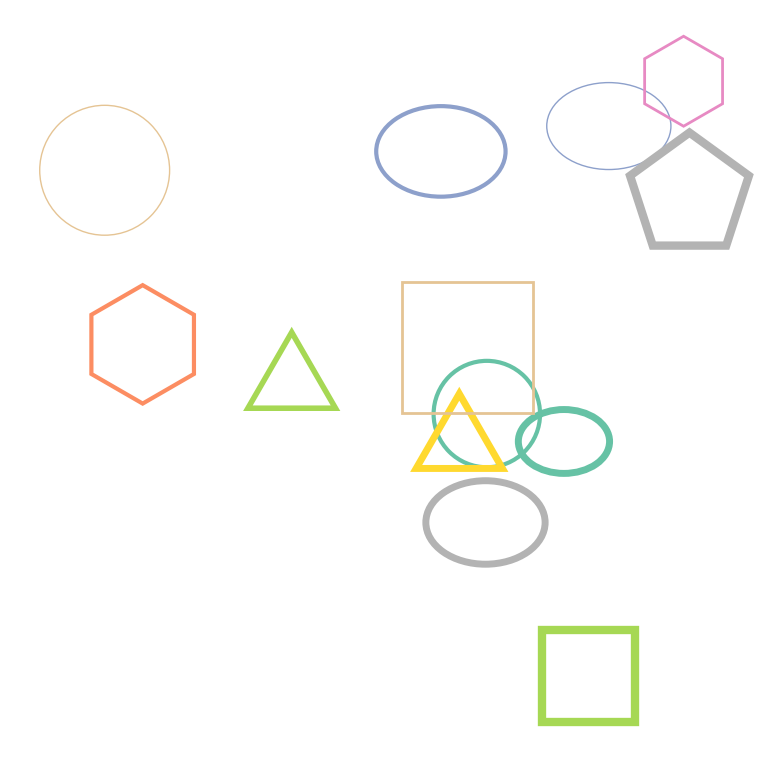[{"shape": "oval", "thickness": 2.5, "radius": 0.3, "center": [0.732, 0.427]}, {"shape": "circle", "thickness": 1.5, "radius": 0.35, "center": [0.632, 0.462]}, {"shape": "hexagon", "thickness": 1.5, "radius": 0.38, "center": [0.185, 0.553]}, {"shape": "oval", "thickness": 0.5, "radius": 0.4, "center": [0.791, 0.836]}, {"shape": "oval", "thickness": 1.5, "radius": 0.42, "center": [0.573, 0.803]}, {"shape": "hexagon", "thickness": 1, "radius": 0.29, "center": [0.888, 0.894]}, {"shape": "triangle", "thickness": 2, "radius": 0.33, "center": [0.379, 0.503]}, {"shape": "square", "thickness": 3, "radius": 0.3, "center": [0.764, 0.122]}, {"shape": "triangle", "thickness": 2.5, "radius": 0.32, "center": [0.596, 0.424]}, {"shape": "circle", "thickness": 0.5, "radius": 0.42, "center": [0.136, 0.779]}, {"shape": "square", "thickness": 1, "radius": 0.42, "center": [0.608, 0.549]}, {"shape": "oval", "thickness": 2.5, "radius": 0.39, "center": [0.631, 0.321]}, {"shape": "pentagon", "thickness": 3, "radius": 0.41, "center": [0.895, 0.747]}]